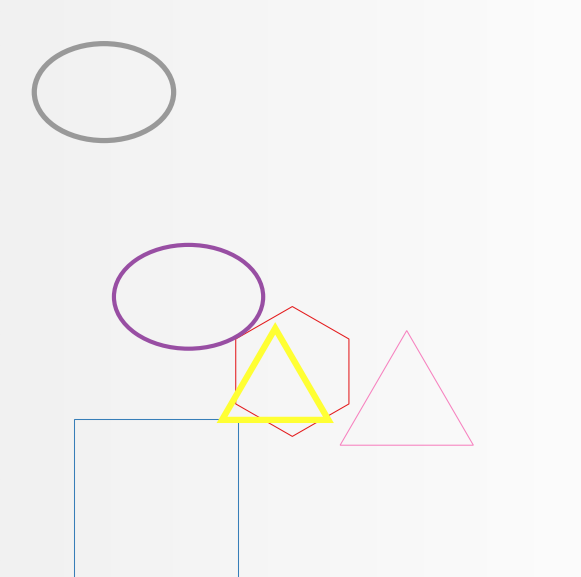[{"shape": "hexagon", "thickness": 0.5, "radius": 0.56, "center": [0.503, 0.356]}, {"shape": "square", "thickness": 0.5, "radius": 0.71, "center": [0.269, 0.132]}, {"shape": "oval", "thickness": 2, "radius": 0.64, "center": [0.324, 0.485]}, {"shape": "triangle", "thickness": 3, "radius": 0.53, "center": [0.473, 0.325]}, {"shape": "triangle", "thickness": 0.5, "radius": 0.66, "center": [0.7, 0.294]}, {"shape": "oval", "thickness": 2.5, "radius": 0.6, "center": [0.179, 0.84]}]